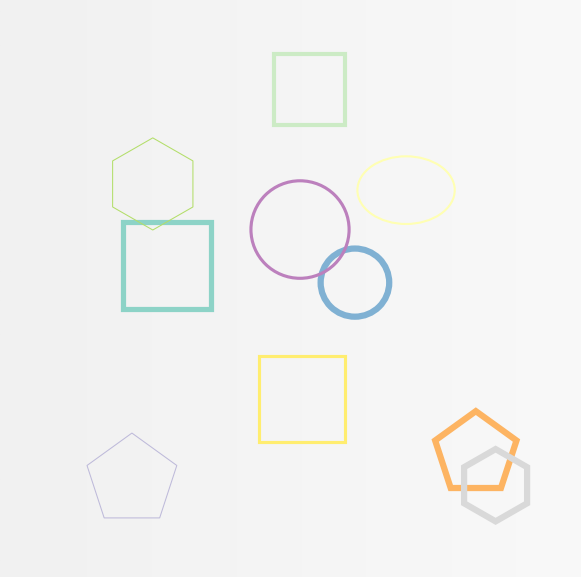[{"shape": "square", "thickness": 2.5, "radius": 0.38, "center": [0.287, 0.54]}, {"shape": "oval", "thickness": 1, "radius": 0.42, "center": [0.699, 0.67]}, {"shape": "pentagon", "thickness": 0.5, "radius": 0.41, "center": [0.227, 0.168]}, {"shape": "circle", "thickness": 3, "radius": 0.29, "center": [0.611, 0.51]}, {"shape": "pentagon", "thickness": 3, "radius": 0.37, "center": [0.819, 0.214]}, {"shape": "hexagon", "thickness": 0.5, "radius": 0.4, "center": [0.263, 0.681]}, {"shape": "hexagon", "thickness": 3, "radius": 0.31, "center": [0.853, 0.159]}, {"shape": "circle", "thickness": 1.5, "radius": 0.42, "center": [0.516, 0.602]}, {"shape": "square", "thickness": 2, "radius": 0.31, "center": [0.532, 0.844]}, {"shape": "square", "thickness": 1.5, "radius": 0.37, "center": [0.52, 0.308]}]